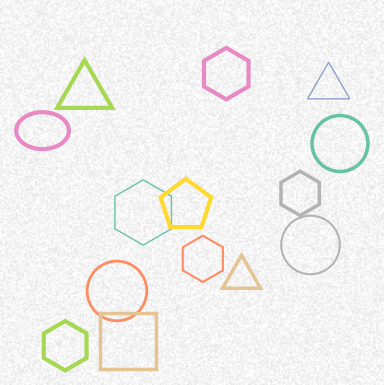[{"shape": "circle", "thickness": 2.5, "radius": 0.36, "center": [0.883, 0.627]}, {"shape": "hexagon", "thickness": 1, "radius": 0.42, "center": [0.372, 0.448]}, {"shape": "hexagon", "thickness": 1.5, "radius": 0.3, "center": [0.527, 0.328]}, {"shape": "circle", "thickness": 2, "radius": 0.39, "center": [0.304, 0.244]}, {"shape": "triangle", "thickness": 1, "radius": 0.32, "center": [0.854, 0.775]}, {"shape": "oval", "thickness": 3, "radius": 0.34, "center": [0.111, 0.661]}, {"shape": "hexagon", "thickness": 3, "radius": 0.33, "center": [0.588, 0.809]}, {"shape": "hexagon", "thickness": 3, "radius": 0.32, "center": [0.169, 0.102]}, {"shape": "triangle", "thickness": 3, "radius": 0.41, "center": [0.22, 0.761]}, {"shape": "pentagon", "thickness": 3, "radius": 0.35, "center": [0.483, 0.466]}, {"shape": "square", "thickness": 2.5, "radius": 0.37, "center": [0.332, 0.114]}, {"shape": "triangle", "thickness": 2.5, "radius": 0.29, "center": [0.627, 0.28]}, {"shape": "circle", "thickness": 1.5, "radius": 0.38, "center": [0.806, 0.364]}, {"shape": "hexagon", "thickness": 2.5, "radius": 0.29, "center": [0.78, 0.498]}]